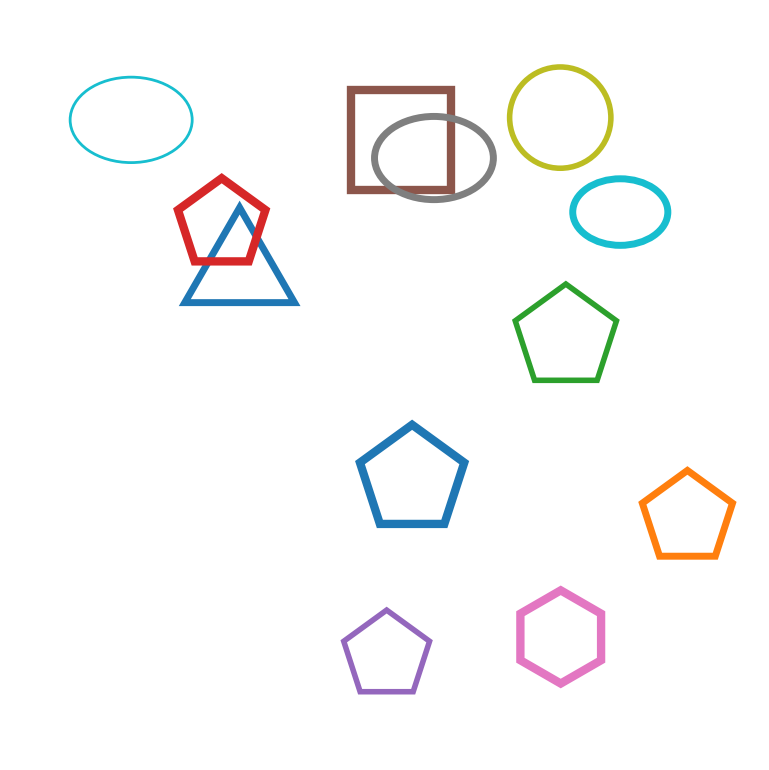[{"shape": "pentagon", "thickness": 3, "radius": 0.36, "center": [0.535, 0.377]}, {"shape": "triangle", "thickness": 2.5, "radius": 0.41, "center": [0.311, 0.648]}, {"shape": "pentagon", "thickness": 2.5, "radius": 0.31, "center": [0.893, 0.327]}, {"shape": "pentagon", "thickness": 2, "radius": 0.35, "center": [0.735, 0.562]}, {"shape": "pentagon", "thickness": 3, "radius": 0.3, "center": [0.288, 0.709]}, {"shape": "pentagon", "thickness": 2, "radius": 0.29, "center": [0.502, 0.149]}, {"shape": "square", "thickness": 3, "radius": 0.33, "center": [0.521, 0.818]}, {"shape": "hexagon", "thickness": 3, "radius": 0.3, "center": [0.728, 0.173]}, {"shape": "oval", "thickness": 2.5, "radius": 0.39, "center": [0.564, 0.795]}, {"shape": "circle", "thickness": 2, "radius": 0.33, "center": [0.728, 0.847]}, {"shape": "oval", "thickness": 1, "radius": 0.4, "center": [0.17, 0.844]}, {"shape": "oval", "thickness": 2.5, "radius": 0.31, "center": [0.806, 0.725]}]